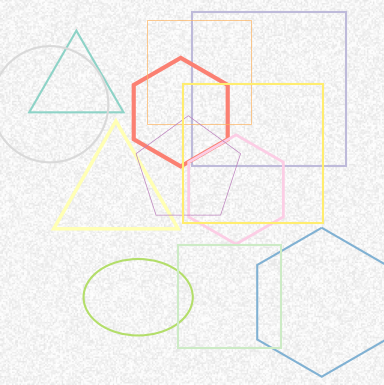[{"shape": "triangle", "thickness": 1.5, "radius": 0.71, "center": [0.198, 0.779]}, {"shape": "triangle", "thickness": 2.5, "radius": 0.93, "center": [0.301, 0.499]}, {"shape": "square", "thickness": 1.5, "radius": 1.0, "center": [0.699, 0.77]}, {"shape": "hexagon", "thickness": 3, "radius": 0.7, "center": [0.469, 0.709]}, {"shape": "hexagon", "thickness": 1.5, "radius": 0.97, "center": [0.836, 0.215]}, {"shape": "square", "thickness": 0.5, "radius": 0.68, "center": [0.518, 0.814]}, {"shape": "oval", "thickness": 1.5, "radius": 0.71, "center": [0.359, 0.228]}, {"shape": "hexagon", "thickness": 2, "radius": 0.71, "center": [0.613, 0.508]}, {"shape": "circle", "thickness": 1.5, "radius": 0.75, "center": [0.13, 0.729]}, {"shape": "pentagon", "thickness": 0.5, "radius": 0.71, "center": [0.489, 0.557]}, {"shape": "square", "thickness": 1.5, "radius": 0.67, "center": [0.597, 0.23]}, {"shape": "square", "thickness": 1.5, "radius": 0.91, "center": [0.658, 0.601]}]